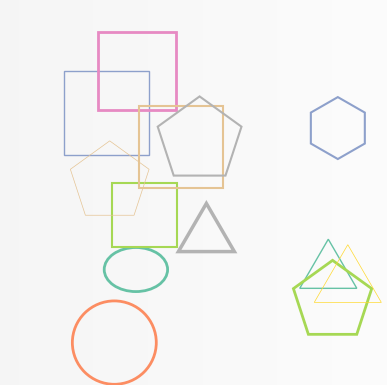[{"shape": "triangle", "thickness": 1, "radius": 0.43, "center": [0.847, 0.294]}, {"shape": "oval", "thickness": 2, "radius": 0.41, "center": [0.351, 0.3]}, {"shape": "circle", "thickness": 2, "radius": 0.54, "center": [0.295, 0.11]}, {"shape": "hexagon", "thickness": 1.5, "radius": 0.4, "center": [0.872, 0.667]}, {"shape": "square", "thickness": 1, "radius": 0.54, "center": [0.275, 0.706]}, {"shape": "square", "thickness": 2, "radius": 0.5, "center": [0.354, 0.815]}, {"shape": "square", "thickness": 1.5, "radius": 0.41, "center": [0.373, 0.441]}, {"shape": "pentagon", "thickness": 2, "radius": 0.53, "center": [0.858, 0.218]}, {"shape": "triangle", "thickness": 0.5, "radius": 0.5, "center": [0.898, 0.265]}, {"shape": "pentagon", "thickness": 0.5, "radius": 0.53, "center": [0.283, 0.527]}, {"shape": "square", "thickness": 1.5, "radius": 0.54, "center": [0.467, 0.619]}, {"shape": "pentagon", "thickness": 1.5, "radius": 0.57, "center": [0.515, 0.636]}, {"shape": "triangle", "thickness": 2.5, "radius": 0.42, "center": [0.533, 0.388]}]